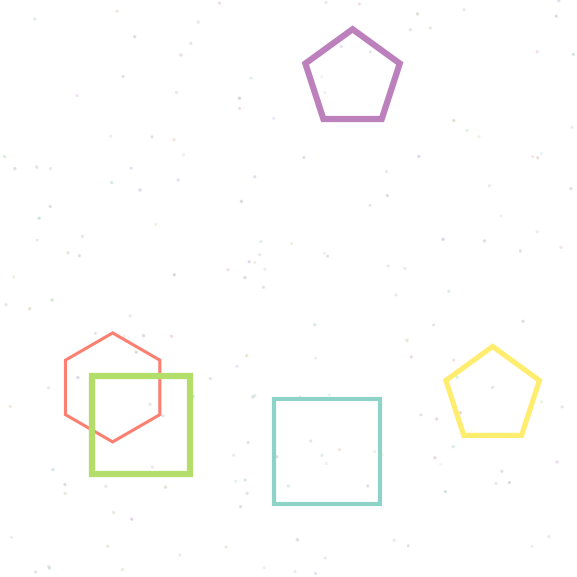[{"shape": "square", "thickness": 2, "radius": 0.46, "center": [0.566, 0.217]}, {"shape": "hexagon", "thickness": 1.5, "radius": 0.47, "center": [0.195, 0.328]}, {"shape": "square", "thickness": 3, "radius": 0.42, "center": [0.244, 0.263]}, {"shape": "pentagon", "thickness": 3, "radius": 0.43, "center": [0.611, 0.863]}, {"shape": "pentagon", "thickness": 2.5, "radius": 0.43, "center": [0.853, 0.314]}]